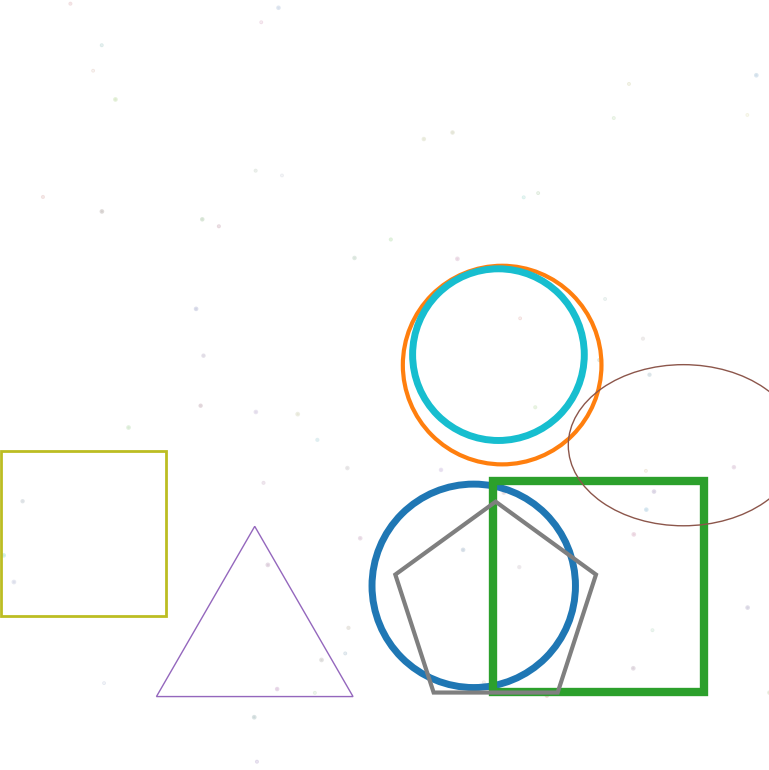[{"shape": "circle", "thickness": 2.5, "radius": 0.66, "center": [0.615, 0.239]}, {"shape": "circle", "thickness": 1.5, "radius": 0.64, "center": [0.652, 0.526]}, {"shape": "square", "thickness": 3, "radius": 0.69, "center": [0.777, 0.238]}, {"shape": "triangle", "thickness": 0.5, "radius": 0.74, "center": [0.331, 0.169]}, {"shape": "oval", "thickness": 0.5, "radius": 0.75, "center": [0.888, 0.422]}, {"shape": "pentagon", "thickness": 1.5, "radius": 0.69, "center": [0.644, 0.211]}, {"shape": "square", "thickness": 1, "radius": 0.54, "center": [0.108, 0.307]}, {"shape": "circle", "thickness": 2.5, "radius": 0.56, "center": [0.647, 0.539]}]